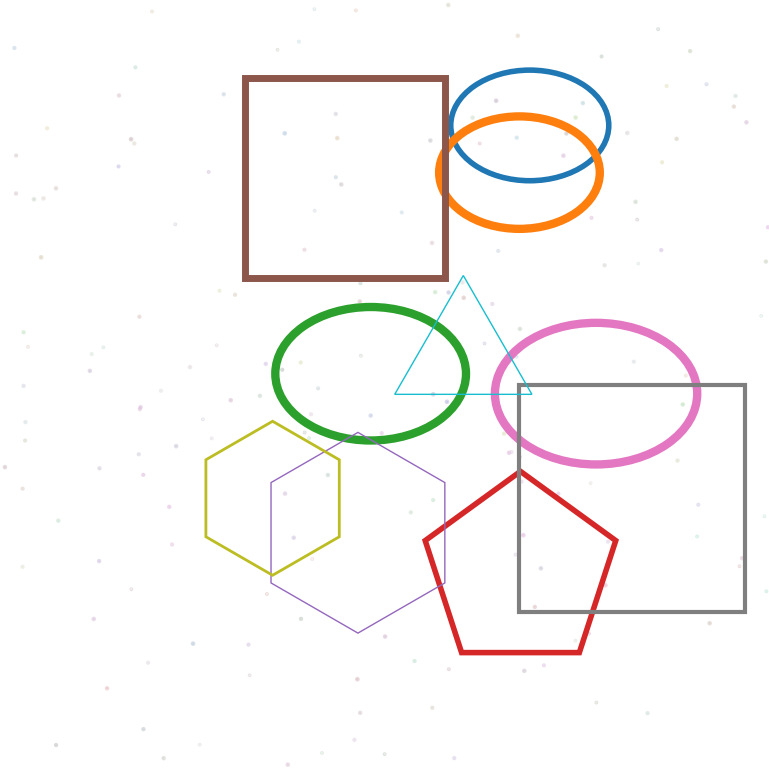[{"shape": "oval", "thickness": 2, "radius": 0.51, "center": [0.688, 0.837]}, {"shape": "oval", "thickness": 3, "radius": 0.52, "center": [0.675, 0.776]}, {"shape": "oval", "thickness": 3, "radius": 0.62, "center": [0.481, 0.515]}, {"shape": "pentagon", "thickness": 2, "radius": 0.65, "center": [0.676, 0.258]}, {"shape": "hexagon", "thickness": 0.5, "radius": 0.65, "center": [0.465, 0.308]}, {"shape": "square", "thickness": 2.5, "radius": 0.65, "center": [0.448, 0.769]}, {"shape": "oval", "thickness": 3, "radius": 0.66, "center": [0.774, 0.489]}, {"shape": "square", "thickness": 1.5, "radius": 0.73, "center": [0.821, 0.353]}, {"shape": "hexagon", "thickness": 1, "radius": 0.5, "center": [0.354, 0.353]}, {"shape": "triangle", "thickness": 0.5, "radius": 0.51, "center": [0.602, 0.539]}]